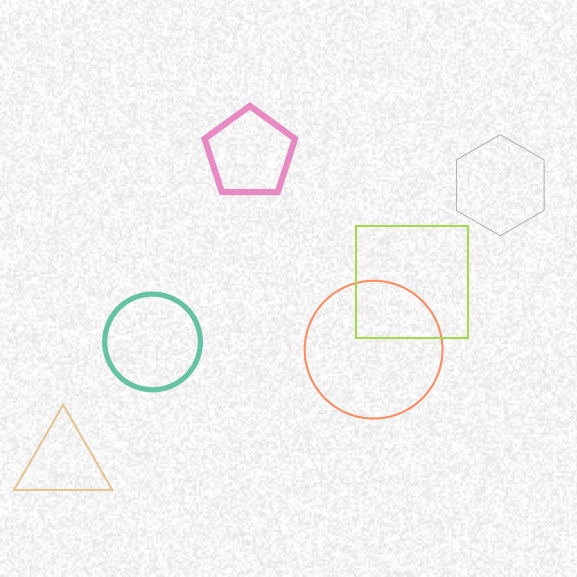[{"shape": "circle", "thickness": 2.5, "radius": 0.41, "center": [0.264, 0.407]}, {"shape": "circle", "thickness": 1, "radius": 0.6, "center": [0.647, 0.394]}, {"shape": "pentagon", "thickness": 3, "radius": 0.41, "center": [0.433, 0.733]}, {"shape": "square", "thickness": 1, "radius": 0.49, "center": [0.714, 0.51]}, {"shape": "triangle", "thickness": 1, "radius": 0.49, "center": [0.109, 0.2]}, {"shape": "hexagon", "thickness": 0.5, "radius": 0.44, "center": [0.866, 0.678]}]